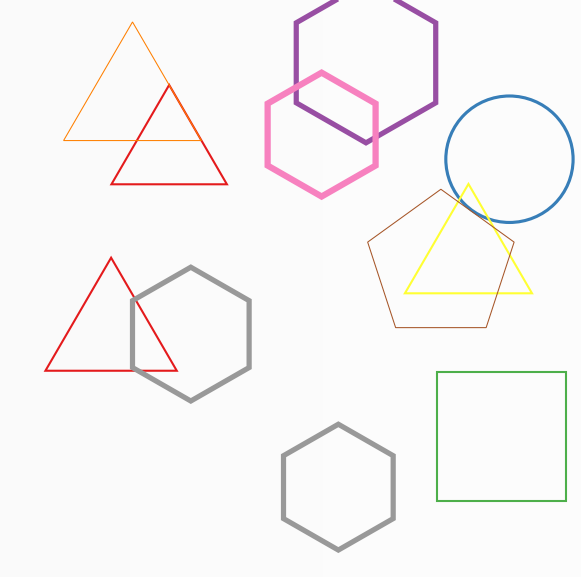[{"shape": "triangle", "thickness": 1, "radius": 0.65, "center": [0.191, 0.422]}, {"shape": "triangle", "thickness": 1, "radius": 0.57, "center": [0.291, 0.737]}, {"shape": "circle", "thickness": 1.5, "radius": 0.55, "center": [0.876, 0.723]}, {"shape": "square", "thickness": 1, "radius": 0.56, "center": [0.863, 0.244]}, {"shape": "hexagon", "thickness": 2.5, "radius": 0.69, "center": [0.63, 0.89]}, {"shape": "triangle", "thickness": 0.5, "radius": 0.68, "center": [0.228, 0.824]}, {"shape": "triangle", "thickness": 1, "radius": 0.63, "center": [0.806, 0.554]}, {"shape": "pentagon", "thickness": 0.5, "radius": 0.66, "center": [0.759, 0.539]}, {"shape": "hexagon", "thickness": 3, "radius": 0.54, "center": [0.553, 0.766]}, {"shape": "hexagon", "thickness": 2.5, "radius": 0.54, "center": [0.582, 0.156]}, {"shape": "hexagon", "thickness": 2.5, "radius": 0.58, "center": [0.328, 0.421]}]